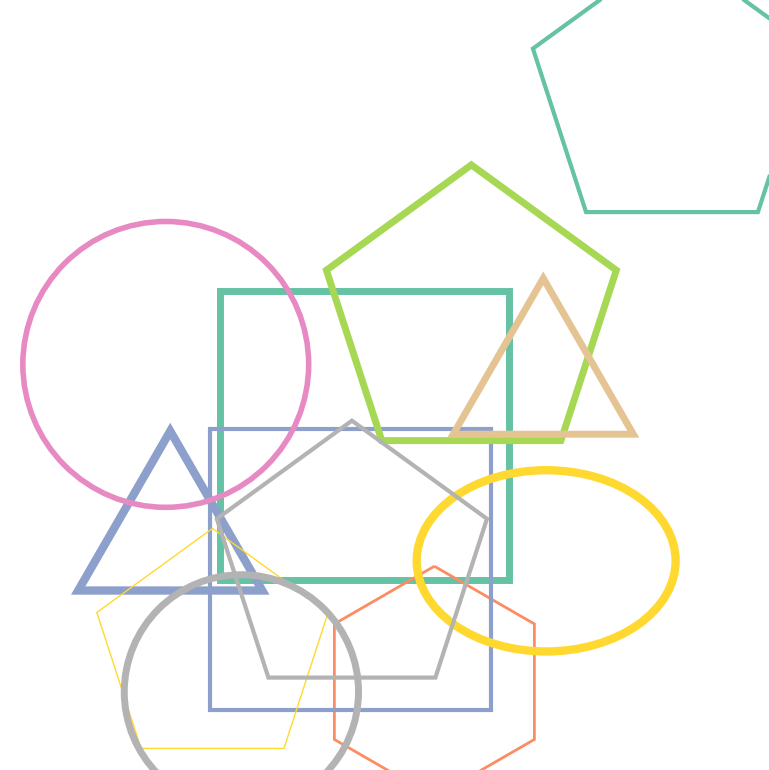[{"shape": "pentagon", "thickness": 1.5, "radius": 0.95, "center": [0.873, 0.878]}, {"shape": "square", "thickness": 2.5, "radius": 0.94, "center": [0.473, 0.434]}, {"shape": "hexagon", "thickness": 1, "radius": 0.75, "center": [0.564, 0.115]}, {"shape": "square", "thickness": 1.5, "radius": 0.91, "center": [0.455, 0.261]}, {"shape": "triangle", "thickness": 3, "radius": 0.69, "center": [0.221, 0.302]}, {"shape": "circle", "thickness": 2, "radius": 0.93, "center": [0.215, 0.527]}, {"shape": "pentagon", "thickness": 2.5, "radius": 0.99, "center": [0.612, 0.588]}, {"shape": "oval", "thickness": 3, "radius": 0.84, "center": [0.709, 0.272]}, {"shape": "pentagon", "thickness": 0.5, "radius": 0.79, "center": [0.276, 0.156]}, {"shape": "triangle", "thickness": 2.5, "radius": 0.67, "center": [0.706, 0.504]}, {"shape": "pentagon", "thickness": 1.5, "radius": 0.92, "center": [0.457, 0.269]}, {"shape": "circle", "thickness": 2.5, "radius": 0.76, "center": [0.313, 0.102]}]